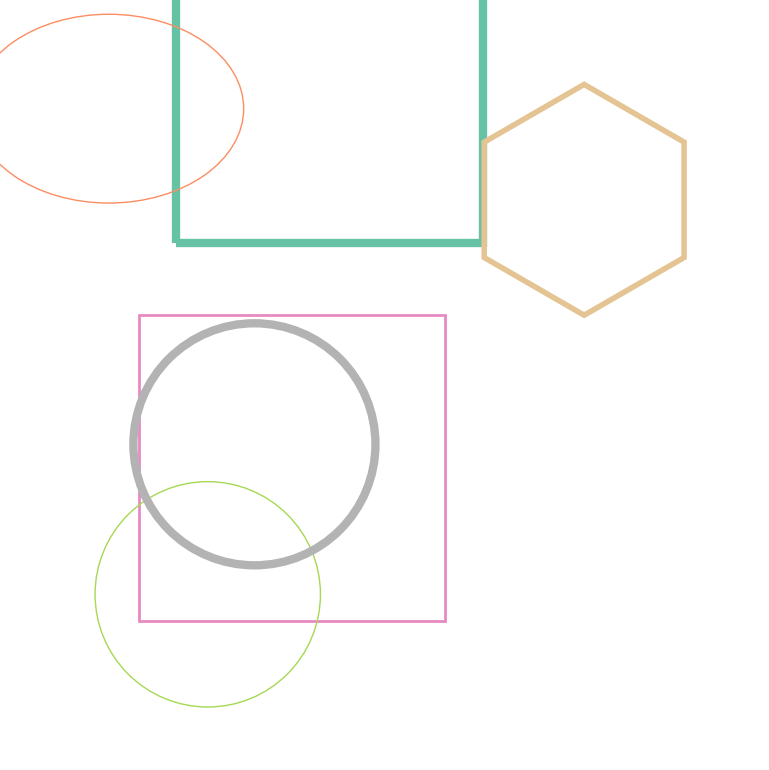[{"shape": "square", "thickness": 3, "radius": 0.99, "center": [0.428, 0.883]}, {"shape": "oval", "thickness": 0.5, "radius": 0.88, "center": [0.141, 0.859]}, {"shape": "square", "thickness": 1, "radius": 0.99, "center": [0.379, 0.392]}, {"shape": "circle", "thickness": 0.5, "radius": 0.73, "center": [0.27, 0.228]}, {"shape": "hexagon", "thickness": 2, "radius": 0.75, "center": [0.759, 0.74]}, {"shape": "circle", "thickness": 3, "radius": 0.79, "center": [0.33, 0.423]}]